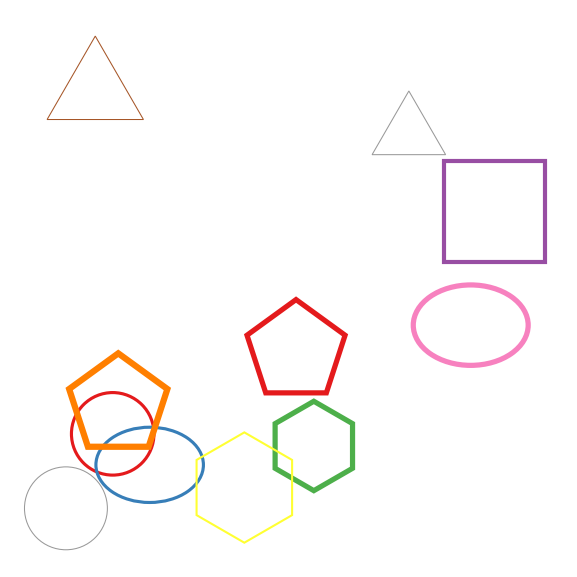[{"shape": "circle", "thickness": 1.5, "radius": 0.36, "center": [0.195, 0.248]}, {"shape": "pentagon", "thickness": 2.5, "radius": 0.45, "center": [0.513, 0.391]}, {"shape": "oval", "thickness": 1.5, "radius": 0.47, "center": [0.259, 0.194]}, {"shape": "hexagon", "thickness": 2.5, "radius": 0.39, "center": [0.543, 0.227]}, {"shape": "square", "thickness": 2, "radius": 0.44, "center": [0.856, 0.633]}, {"shape": "pentagon", "thickness": 3, "radius": 0.45, "center": [0.205, 0.298]}, {"shape": "hexagon", "thickness": 1, "radius": 0.48, "center": [0.423, 0.155]}, {"shape": "triangle", "thickness": 0.5, "radius": 0.48, "center": [0.165, 0.84]}, {"shape": "oval", "thickness": 2.5, "radius": 0.5, "center": [0.815, 0.436]}, {"shape": "circle", "thickness": 0.5, "radius": 0.36, "center": [0.114, 0.119]}, {"shape": "triangle", "thickness": 0.5, "radius": 0.37, "center": [0.708, 0.768]}]